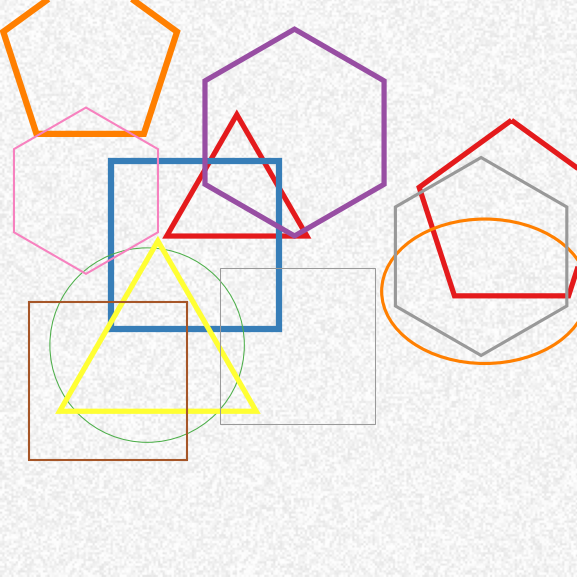[{"shape": "pentagon", "thickness": 2.5, "radius": 0.84, "center": [0.886, 0.623]}, {"shape": "triangle", "thickness": 2.5, "radius": 0.7, "center": [0.41, 0.661]}, {"shape": "square", "thickness": 3, "radius": 0.73, "center": [0.337, 0.575]}, {"shape": "circle", "thickness": 0.5, "radius": 0.84, "center": [0.255, 0.402]}, {"shape": "hexagon", "thickness": 2.5, "radius": 0.9, "center": [0.51, 0.77]}, {"shape": "pentagon", "thickness": 3, "radius": 0.79, "center": [0.156, 0.895]}, {"shape": "oval", "thickness": 1.5, "radius": 0.89, "center": [0.84, 0.495]}, {"shape": "triangle", "thickness": 2.5, "radius": 0.98, "center": [0.273, 0.385]}, {"shape": "square", "thickness": 1, "radius": 0.68, "center": [0.187, 0.34]}, {"shape": "hexagon", "thickness": 1, "radius": 0.72, "center": [0.149, 0.669]}, {"shape": "hexagon", "thickness": 1.5, "radius": 0.86, "center": [0.833, 0.555]}, {"shape": "square", "thickness": 0.5, "radius": 0.67, "center": [0.515, 0.4]}]